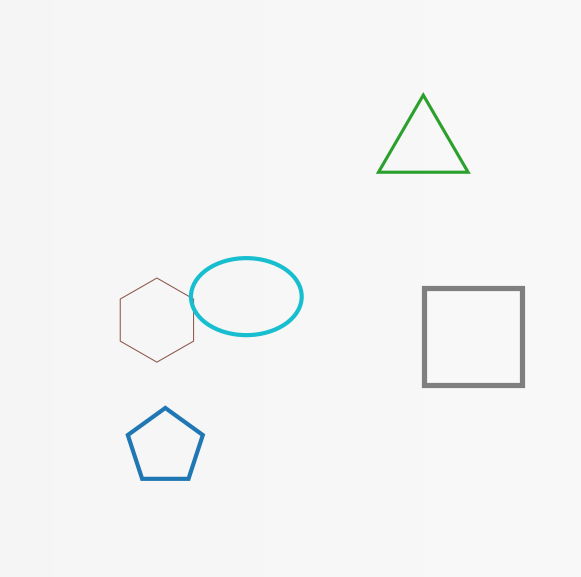[{"shape": "pentagon", "thickness": 2, "radius": 0.34, "center": [0.284, 0.225]}, {"shape": "triangle", "thickness": 1.5, "radius": 0.45, "center": [0.728, 0.745]}, {"shape": "hexagon", "thickness": 0.5, "radius": 0.36, "center": [0.27, 0.445]}, {"shape": "square", "thickness": 2.5, "radius": 0.42, "center": [0.814, 0.416]}, {"shape": "oval", "thickness": 2, "radius": 0.48, "center": [0.424, 0.485]}]